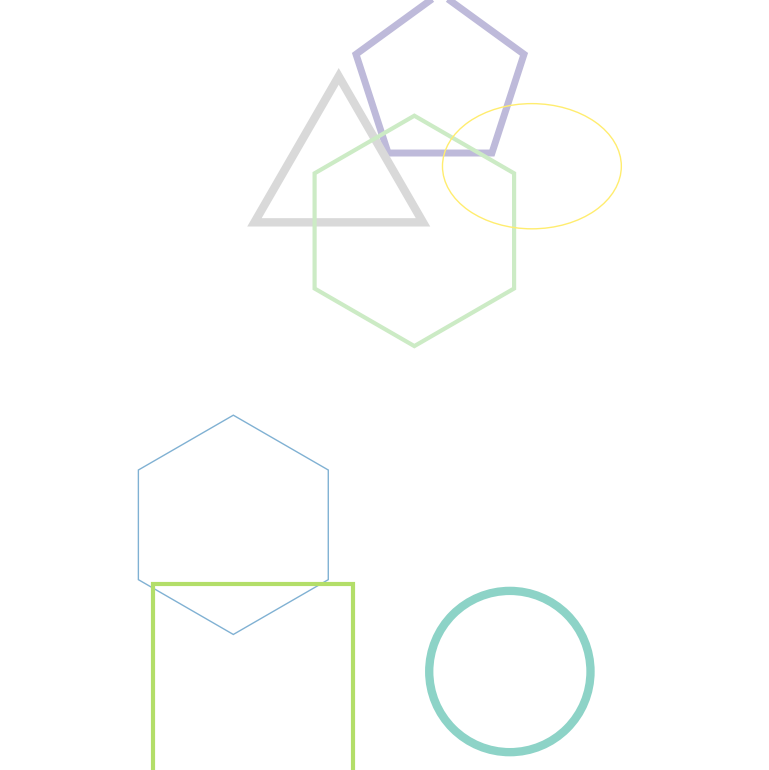[{"shape": "circle", "thickness": 3, "radius": 0.52, "center": [0.662, 0.128]}, {"shape": "pentagon", "thickness": 2.5, "radius": 0.57, "center": [0.571, 0.894]}, {"shape": "hexagon", "thickness": 0.5, "radius": 0.71, "center": [0.303, 0.318]}, {"shape": "square", "thickness": 1.5, "radius": 0.65, "center": [0.328, 0.111]}, {"shape": "triangle", "thickness": 3, "radius": 0.63, "center": [0.44, 0.774]}, {"shape": "hexagon", "thickness": 1.5, "radius": 0.75, "center": [0.538, 0.7]}, {"shape": "oval", "thickness": 0.5, "radius": 0.58, "center": [0.691, 0.784]}]